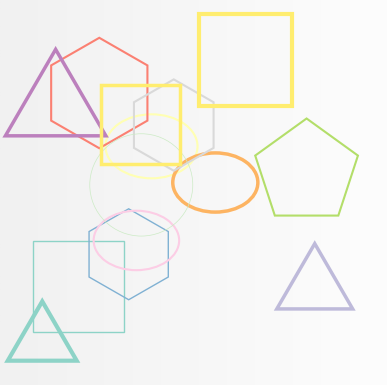[{"shape": "triangle", "thickness": 3, "radius": 0.51, "center": [0.109, 0.114]}, {"shape": "square", "thickness": 1, "radius": 0.59, "center": [0.203, 0.256]}, {"shape": "oval", "thickness": 1.5, "radius": 0.59, "center": [0.391, 0.62]}, {"shape": "triangle", "thickness": 2.5, "radius": 0.57, "center": [0.812, 0.254]}, {"shape": "hexagon", "thickness": 1.5, "radius": 0.72, "center": [0.256, 0.758]}, {"shape": "hexagon", "thickness": 1, "radius": 0.59, "center": [0.332, 0.34]}, {"shape": "oval", "thickness": 2.5, "radius": 0.55, "center": [0.556, 0.526]}, {"shape": "pentagon", "thickness": 1.5, "radius": 0.7, "center": [0.791, 0.553]}, {"shape": "oval", "thickness": 1.5, "radius": 0.55, "center": [0.352, 0.375]}, {"shape": "hexagon", "thickness": 1.5, "radius": 0.59, "center": [0.448, 0.675]}, {"shape": "triangle", "thickness": 2.5, "radius": 0.75, "center": [0.144, 0.722]}, {"shape": "circle", "thickness": 0.5, "radius": 0.66, "center": [0.365, 0.52]}, {"shape": "square", "thickness": 2.5, "radius": 0.51, "center": [0.362, 0.677]}, {"shape": "square", "thickness": 3, "radius": 0.6, "center": [0.633, 0.844]}]